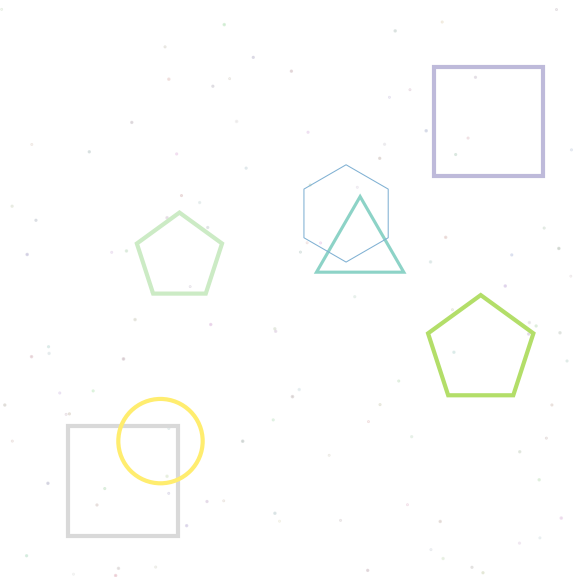[{"shape": "triangle", "thickness": 1.5, "radius": 0.44, "center": [0.624, 0.571]}, {"shape": "square", "thickness": 2, "radius": 0.47, "center": [0.846, 0.789]}, {"shape": "hexagon", "thickness": 0.5, "radius": 0.42, "center": [0.599, 0.63]}, {"shape": "pentagon", "thickness": 2, "radius": 0.48, "center": [0.832, 0.392]}, {"shape": "square", "thickness": 2, "radius": 0.48, "center": [0.214, 0.166]}, {"shape": "pentagon", "thickness": 2, "radius": 0.39, "center": [0.311, 0.553]}, {"shape": "circle", "thickness": 2, "radius": 0.37, "center": [0.278, 0.235]}]